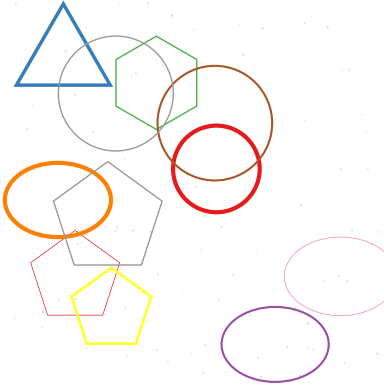[{"shape": "pentagon", "thickness": 0.5, "radius": 0.61, "center": [0.195, 0.28]}, {"shape": "circle", "thickness": 3, "radius": 0.56, "center": [0.562, 0.561]}, {"shape": "triangle", "thickness": 2.5, "radius": 0.7, "center": [0.165, 0.849]}, {"shape": "hexagon", "thickness": 1, "radius": 0.61, "center": [0.406, 0.785]}, {"shape": "oval", "thickness": 1.5, "radius": 0.7, "center": [0.715, 0.105]}, {"shape": "oval", "thickness": 3, "radius": 0.69, "center": [0.15, 0.481]}, {"shape": "pentagon", "thickness": 2, "radius": 0.54, "center": [0.289, 0.196]}, {"shape": "circle", "thickness": 1.5, "radius": 0.74, "center": [0.558, 0.68]}, {"shape": "oval", "thickness": 0.5, "radius": 0.73, "center": [0.884, 0.282]}, {"shape": "pentagon", "thickness": 1, "radius": 0.74, "center": [0.28, 0.432]}, {"shape": "circle", "thickness": 1, "radius": 0.75, "center": [0.301, 0.757]}]